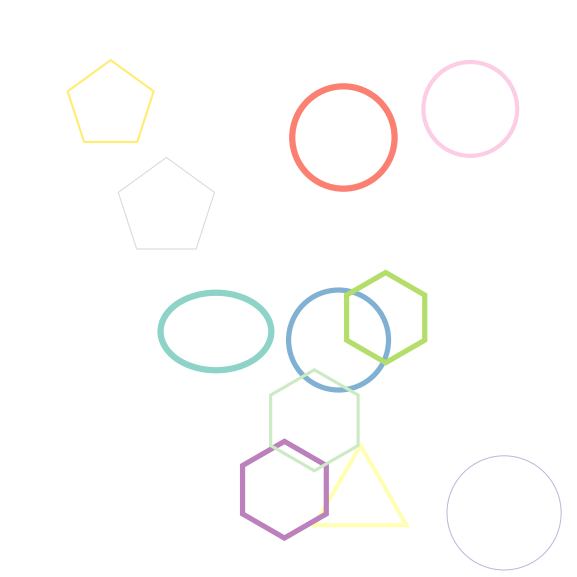[{"shape": "oval", "thickness": 3, "radius": 0.48, "center": [0.374, 0.425]}, {"shape": "triangle", "thickness": 2, "radius": 0.46, "center": [0.624, 0.136]}, {"shape": "circle", "thickness": 0.5, "radius": 0.49, "center": [0.873, 0.111]}, {"shape": "circle", "thickness": 3, "radius": 0.44, "center": [0.595, 0.761]}, {"shape": "circle", "thickness": 2.5, "radius": 0.43, "center": [0.586, 0.41]}, {"shape": "hexagon", "thickness": 2.5, "radius": 0.39, "center": [0.668, 0.449]}, {"shape": "circle", "thickness": 2, "radius": 0.41, "center": [0.814, 0.811]}, {"shape": "pentagon", "thickness": 0.5, "radius": 0.44, "center": [0.288, 0.639]}, {"shape": "hexagon", "thickness": 2.5, "radius": 0.42, "center": [0.493, 0.151]}, {"shape": "hexagon", "thickness": 1.5, "radius": 0.44, "center": [0.544, 0.271]}, {"shape": "pentagon", "thickness": 1, "radius": 0.39, "center": [0.192, 0.817]}]